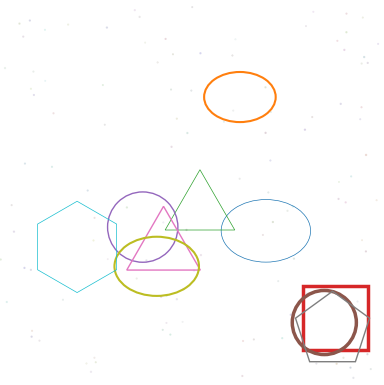[{"shape": "oval", "thickness": 0.5, "radius": 0.58, "center": [0.691, 0.4]}, {"shape": "oval", "thickness": 1.5, "radius": 0.46, "center": [0.623, 0.748]}, {"shape": "triangle", "thickness": 0.5, "radius": 0.52, "center": [0.519, 0.455]}, {"shape": "square", "thickness": 2.5, "radius": 0.42, "center": [0.871, 0.173]}, {"shape": "circle", "thickness": 1, "radius": 0.46, "center": [0.371, 0.41]}, {"shape": "circle", "thickness": 2.5, "radius": 0.42, "center": [0.842, 0.162]}, {"shape": "triangle", "thickness": 1, "radius": 0.55, "center": [0.425, 0.354]}, {"shape": "pentagon", "thickness": 1, "radius": 0.51, "center": [0.864, 0.142]}, {"shape": "oval", "thickness": 1.5, "radius": 0.55, "center": [0.407, 0.308]}, {"shape": "hexagon", "thickness": 0.5, "radius": 0.59, "center": [0.2, 0.359]}]